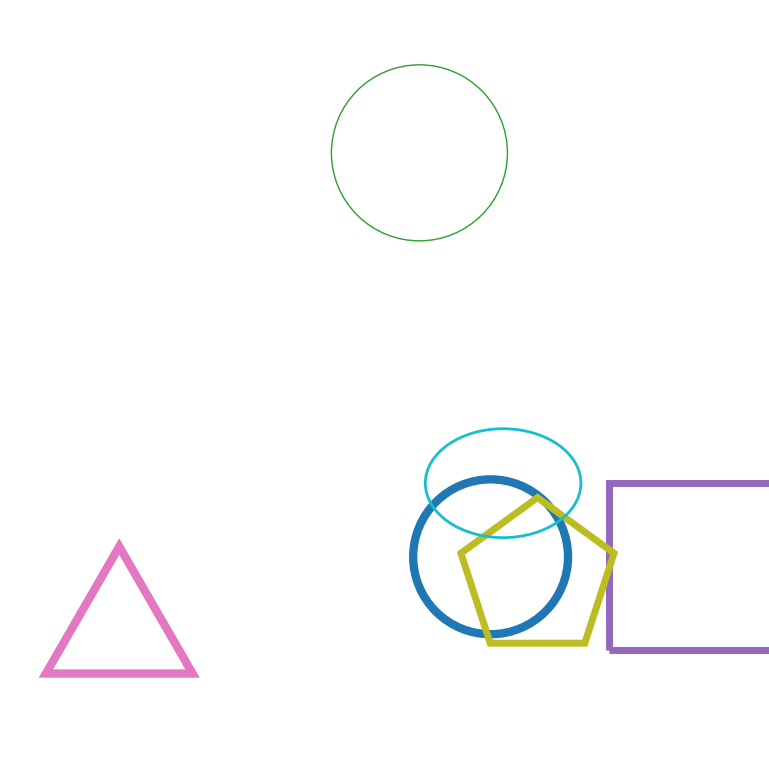[{"shape": "circle", "thickness": 3, "radius": 0.5, "center": [0.637, 0.277]}, {"shape": "circle", "thickness": 0.5, "radius": 0.57, "center": [0.545, 0.802]}, {"shape": "square", "thickness": 2.5, "radius": 0.54, "center": [0.9, 0.264]}, {"shape": "triangle", "thickness": 3, "radius": 0.55, "center": [0.155, 0.18]}, {"shape": "pentagon", "thickness": 2.5, "radius": 0.52, "center": [0.698, 0.249]}, {"shape": "oval", "thickness": 1, "radius": 0.51, "center": [0.653, 0.373]}]